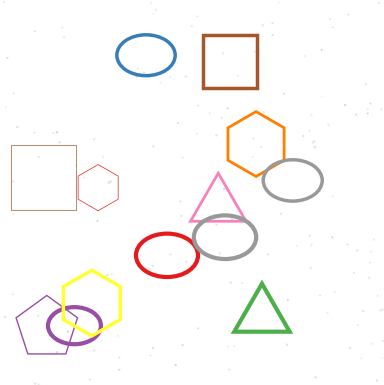[{"shape": "oval", "thickness": 3, "radius": 0.4, "center": [0.434, 0.337]}, {"shape": "hexagon", "thickness": 0.5, "radius": 0.3, "center": [0.255, 0.513]}, {"shape": "oval", "thickness": 2.5, "radius": 0.38, "center": [0.379, 0.857]}, {"shape": "triangle", "thickness": 3, "radius": 0.42, "center": [0.68, 0.18]}, {"shape": "oval", "thickness": 3, "radius": 0.34, "center": [0.193, 0.154]}, {"shape": "pentagon", "thickness": 1, "radius": 0.42, "center": [0.122, 0.149]}, {"shape": "hexagon", "thickness": 2, "radius": 0.42, "center": [0.665, 0.626]}, {"shape": "hexagon", "thickness": 2.5, "radius": 0.43, "center": [0.239, 0.213]}, {"shape": "square", "thickness": 2.5, "radius": 0.35, "center": [0.597, 0.841]}, {"shape": "square", "thickness": 0.5, "radius": 0.42, "center": [0.114, 0.54]}, {"shape": "triangle", "thickness": 2, "radius": 0.42, "center": [0.567, 0.467]}, {"shape": "oval", "thickness": 3, "radius": 0.4, "center": [0.584, 0.384]}, {"shape": "oval", "thickness": 2.5, "radius": 0.38, "center": [0.76, 0.531]}]